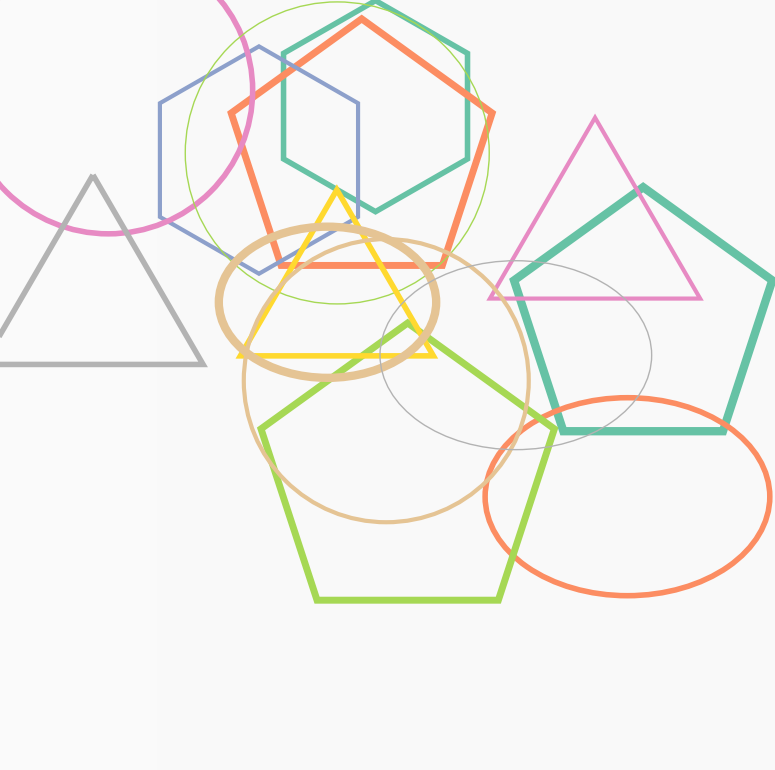[{"shape": "hexagon", "thickness": 2, "radius": 0.69, "center": [0.485, 0.862]}, {"shape": "pentagon", "thickness": 3, "radius": 0.88, "center": [0.83, 0.582]}, {"shape": "oval", "thickness": 2, "radius": 0.92, "center": [0.81, 0.355]}, {"shape": "pentagon", "thickness": 2.5, "radius": 0.89, "center": [0.467, 0.798]}, {"shape": "hexagon", "thickness": 1.5, "radius": 0.74, "center": [0.334, 0.792]}, {"shape": "triangle", "thickness": 1.5, "radius": 0.78, "center": [0.768, 0.691]}, {"shape": "circle", "thickness": 2, "radius": 0.93, "center": [0.14, 0.882]}, {"shape": "pentagon", "thickness": 2.5, "radius": 0.99, "center": [0.526, 0.382]}, {"shape": "circle", "thickness": 0.5, "radius": 0.98, "center": [0.435, 0.801]}, {"shape": "triangle", "thickness": 2, "radius": 0.72, "center": [0.435, 0.61]}, {"shape": "circle", "thickness": 1.5, "radius": 0.92, "center": [0.498, 0.506]}, {"shape": "oval", "thickness": 3, "radius": 0.7, "center": [0.423, 0.607]}, {"shape": "oval", "thickness": 0.5, "radius": 0.88, "center": [0.666, 0.539]}, {"shape": "triangle", "thickness": 2, "radius": 0.82, "center": [0.12, 0.609]}]